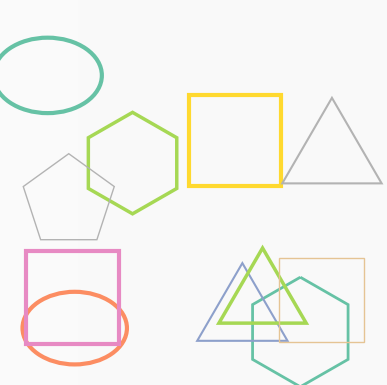[{"shape": "hexagon", "thickness": 2, "radius": 0.71, "center": [0.775, 0.138]}, {"shape": "oval", "thickness": 3, "radius": 0.7, "center": [0.123, 0.804]}, {"shape": "oval", "thickness": 3, "radius": 0.67, "center": [0.193, 0.148]}, {"shape": "triangle", "thickness": 1.5, "radius": 0.67, "center": [0.625, 0.182]}, {"shape": "square", "thickness": 3, "radius": 0.6, "center": [0.187, 0.228]}, {"shape": "hexagon", "thickness": 2.5, "radius": 0.66, "center": [0.342, 0.576]}, {"shape": "triangle", "thickness": 2.5, "radius": 0.65, "center": [0.678, 0.226]}, {"shape": "square", "thickness": 3, "radius": 0.59, "center": [0.606, 0.636]}, {"shape": "square", "thickness": 1, "radius": 0.54, "center": [0.83, 0.221]}, {"shape": "triangle", "thickness": 1.5, "radius": 0.74, "center": [0.857, 0.598]}, {"shape": "pentagon", "thickness": 1, "radius": 0.62, "center": [0.177, 0.477]}]